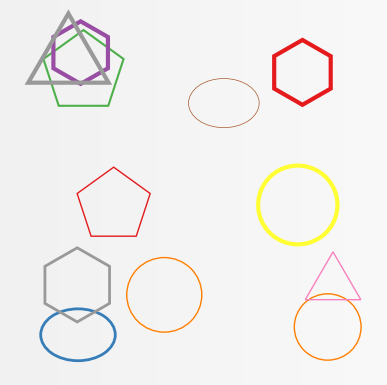[{"shape": "hexagon", "thickness": 3, "radius": 0.42, "center": [0.781, 0.812]}, {"shape": "pentagon", "thickness": 1, "radius": 0.5, "center": [0.293, 0.467]}, {"shape": "oval", "thickness": 2, "radius": 0.48, "center": [0.201, 0.13]}, {"shape": "pentagon", "thickness": 1.5, "radius": 0.54, "center": [0.215, 0.813]}, {"shape": "hexagon", "thickness": 3, "radius": 0.41, "center": [0.208, 0.863]}, {"shape": "circle", "thickness": 1, "radius": 0.48, "center": [0.424, 0.234]}, {"shape": "circle", "thickness": 1, "radius": 0.43, "center": [0.846, 0.151]}, {"shape": "circle", "thickness": 3, "radius": 0.51, "center": [0.769, 0.468]}, {"shape": "oval", "thickness": 0.5, "radius": 0.46, "center": [0.578, 0.732]}, {"shape": "triangle", "thickness": 1, "radius": 0.41, "center": [0.859, 0.263]}, {"shape": "triangle", "thickness": 3, "radius": 0.6, "center": [0.177, 0.845]}, {"shape": "hexagon", "thickness": 2, "radius": 0.48, "center": [0.199, 0.26]}]